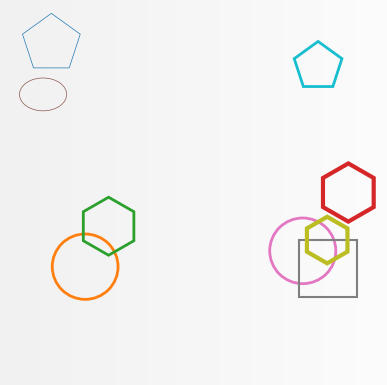[{"shape": "pentagon", "thickness": 0.5, "radius": 0.39, "center": [0.133, 0.887]}, {"shape": "circle", "thickness": 2, "radius": 0.42, "center": [0.22, 0.307]}, {"shape": "hexagon", "thickness": 2, "radius": 0.38, "center": [0.28, 0.412]}, {"shape": "hexagon", "thickness": 3, "radius": 0.38, "center": [0.899, 0.5]}, {"shape": "oval", "thickness": 0.5, "radius": 0.3, "center": [0.111, 0.755]}, {"shape": "circle", "thickness": 2, "radius": 0.43, "center": [0.781, 0.349]}, {"shape": "square", "thickness": 1.5, "radius": 0.37, "center": [0.846, 0.303]}, {"shape": "hexagon", "thickness": 3, "radius": 0.3, "center": [0.844, 0.376]}, {"shape": "pentagon", "thickness": 2, "radius": 0.32, "center": [0.821, 0.828]}]